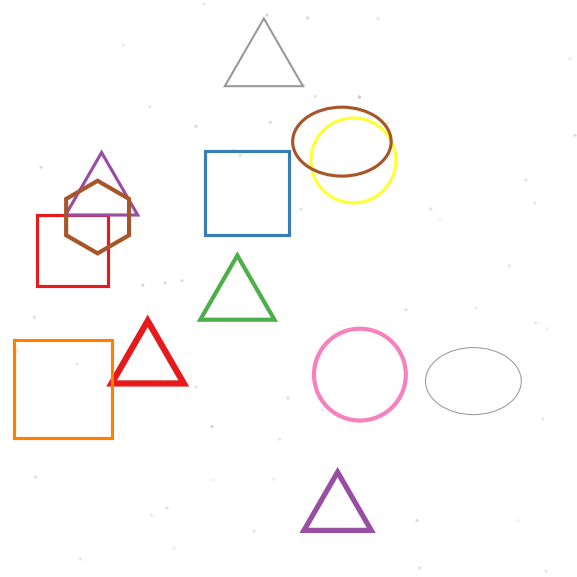[{"shape": "square", "thickness": 1.5, "radius": 0.31, "center": [0.126, 0.566]}, {"shape": "triangle", "thickness": 3, "radius": 0.36, "center": [0.256, 0.371]}, {"shape": "square", "thickness": 1.5, "radius": 0.36, "center": [0.428, 0.665]}, {"shape": "triangle", "thickness": 2, "radius": 0.37, "center": [0.411, 0.483]}, {"shape": "triangle", "thickness": 2.5, "radius": 0.34, "center": [0.585, 0.114]}, {"shape": "triangle", "thickness": 1.5, "radius": 0.36, "center": [0.176, 0.663]}, {"shape": "square", "thickness": 1.5, "radius": 0.42, "center": [0.109, 0.326]}, {"shape": "circle", "thickness": 1.5, "radius": 0.37, "center": [0.612, 0.721]}, {"shape": "oval", "thickness": 1.5, "radius": 0.43, "center": [0.592, 0.754]}, {"shape": "hexagon", "thickness": 2, "radius": 0.31, "center": [0.169, 0.623]}, {"shape": "circle", "thickness": 2, "radius": 0.4, "center": [0.623, 0.35]}, {"shape": "oval", "thickness": 0.5, "radius": 0.41, "center": [0.82, 0.339]}, {"shape": "triangle", "thickness": 1, "radius": 0.39, "center": [0.457, 0.889]}]